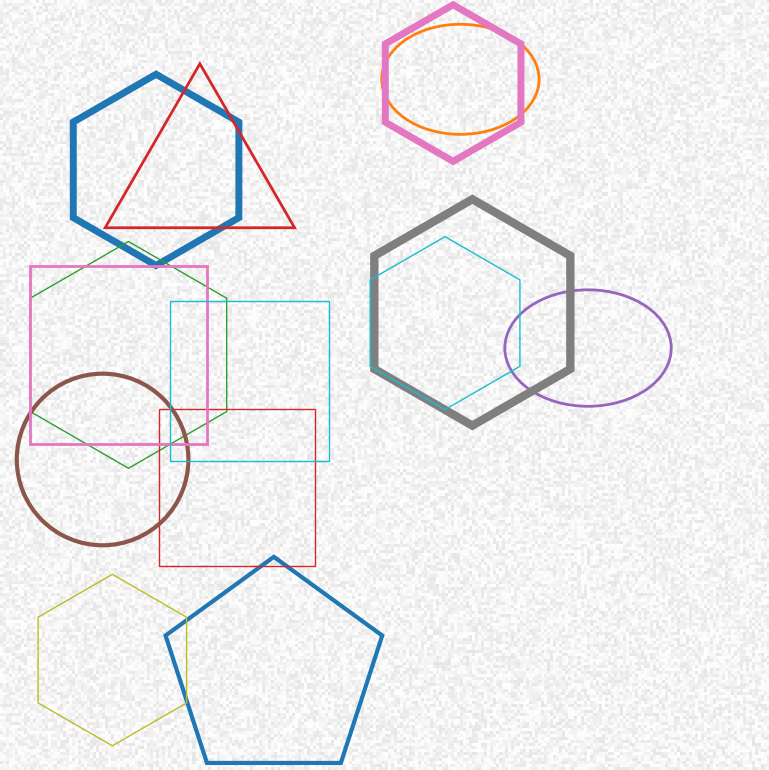[{"shape": "pentagon", "thickness": 1.5, "radius": 0.74, "center": [0.356, 0.129]}, {"shape": "hexagon", "thickness": 2.5, "radius": 0.62, "center": [0.203, 0.779]}, {"shape": "oval", "thickness": 1, "radius": 0.51, "center": [0.598, 0.897]}, {"shape": "hexagon", "thickness": 0.5, "radius": 0.74, "center": [0.167, 0.539]}, {"shape": "triangle", "thickness": 1, "radius": 0.71, "center": [0.26, 0.775]}, {"shape": "square", "thickness": 0.5, "radius": 0.51, "center": [0.308, 0.367]}, {"shape": "oval", "thickness": 1, "radius": 0.54, "center": [0.764, 0.548]}, {"shape": "circle", "thickness": 1.5, "radius": 0.56, "center": [0.133, 0.403]}, {"shape": "hexagon", "thickness": 2.5, "radius": 0.51, "center": [0.588, 0.892]}, {"shape": "square", "thickness": 1, "radius": 0.58, "center": [0.154, 0.539]}, {"shape": "hexagon", "thickness": 3, "radius": 0.73, "center": [0.613, 0.594]}, {"shape": "hexagon", "thickness": 0.5, "radius": 0.56, "center": [0.146, 0.143]}, {"shape": "hexagon", "thickness": 0.5, "radius": 0.56, "center": [0.578, 0.58]}, {"shape": "square", "thickness": 0.5, "radius": 0.52, "center": [0.324, 0.505]}]